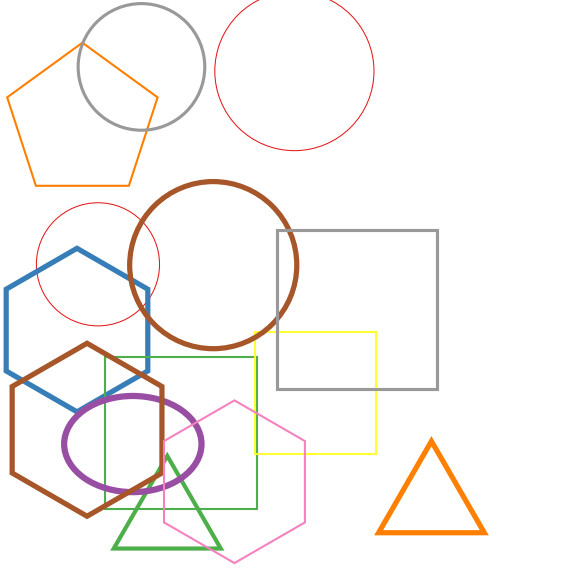[{"shape": "circle", "thickness": 0.5, "radius": 0.53, "center": [0.17, 0.541]}, {"shape": "circle", "thickness": 0.5, "radius": 0.69, "center": [0.51, 0.876]}, {"shape": "hexagon", "thickness": 2.5, "radius": 0.71, "center": [0.133, 0.428]}, {"shape": "triangle", "thickness": 2, "radius": 0.53, "center": [0.29, 0.103]}, {"shape": "square", "thickness": 1, "radius": 0.66, "center": [0.313, 0.249]}, {"shape": "oval", "thickness": 3, "radius": 0.59, "center": [0.23, 0.23]}, {"shape": "triangle", "thickness": 2.5, "radius": 0.53, "center": [0.747, 0.129]}, {"shape": "pentagon", "thickness": 1, "radius": 0.68, "center": [0.143, 0.788]}, {"shape": "square", "thickness": 1, "radius": 0.52, "center": [0.547, 0.319]}, {"shape": "circle", "thickness": 2.5, "radius": 0.72, "center": [0.369, 0.54]}, {"shape": "hexagon", "thickness": 2.5, "radius": 0.75, "center": [0.151, 0.255]}, {"shape": "hexagon", "thickness": 1, "radius": 0.7, "center": [0.406, 0.165]}, {"shape": "square", "thickness": 1.5, "radius": 0.69, "center": [0.619, 0.463]}, {"shape": "circle", "thickness": 1.5, "radius": 0.55, "center": [0.245, 0.883]}]